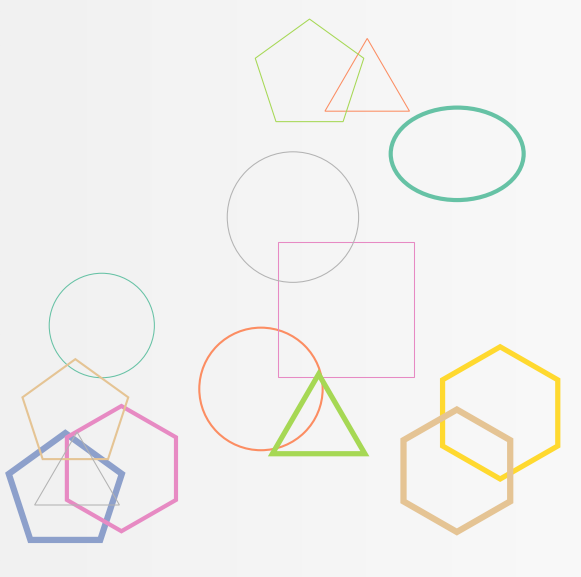[{"shape": "oval", "thickness": 2, "radius": 0.57, "center": [0.787, 0.733]}, {"shape": "circle", "thickness": 0.5, "radius": 0.45, "center": [0.175, 0.436]}, {"shape": "circle", "thickness": 1, "radius": 0.53, "center": [0.449, 0.326]}, {"shape": "triangle", "thickness": 0.5, "radius": 0.42, "center": [0.632, 0.849]}, {"shape": "pentagon", "thickness": 3, "radius": 0.51, "center": [0.112, 0.147]}, {"shape": "hexagon", "thickness": 2, "radius": 0.54, "center": [0.209, 0.188]}, {"shape": "square", "thickness": 0.5, "radius": 0.59, "center": [0.596, 0.463]}, {"shape": "pentagon", "thickness": 0.5, "radius": 0.49, "center": [0.533, 0.868]}, {"shape": "triangle", "thickness": 2.5, "radius": 0.46, "center": [0.548, 0.259]}, {"shape": "hexagon", "thickness": 2.5, "radius": 0.57, "center": [0.861, 0.284]}, {"shape": "hexagon", "thickness": 3, "radius": 0.53, "center": [0.786, 0.184]}, {"shape": "pentagon", "thickness": 1, "radius": 0.48, "center": [0.13, 0.282]}, {"shape": "triangle", "thickness": 0.5, "radius": 0.42, "center": [0.133, 0.167]}, {"shape": "circle", "thickness": 0.5, "radius": 0.57, "center": [0.504, 0.623]}]